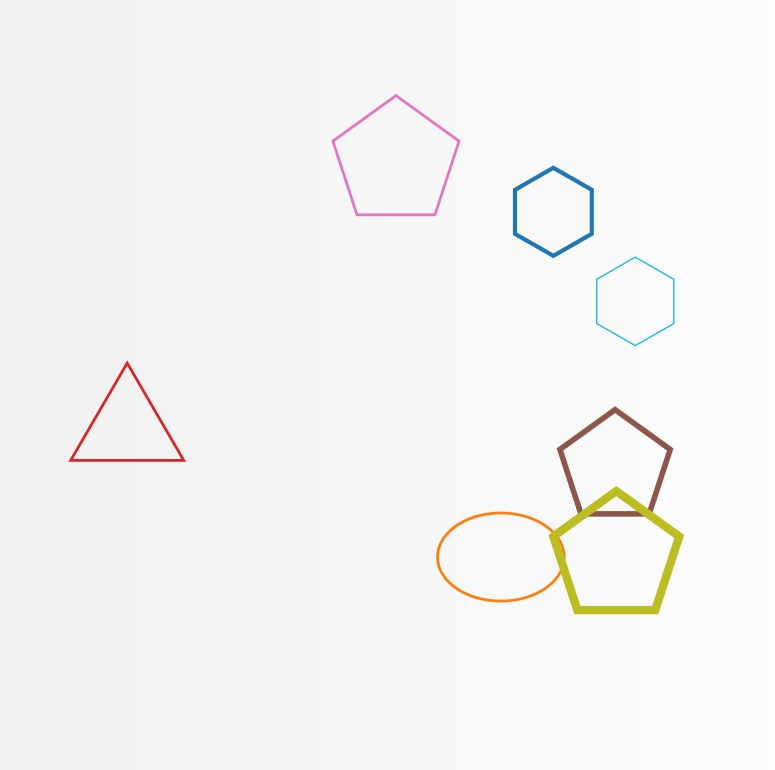[{"shape": "hexagon", "thickness": 1.5, "radius": 0.29, "center": [0.714, 0.725]}, {"shape": "oval", "thickness": 1, "radius": 0.41, "center": [0.646, 0.277]}, {"shape": "triangle", "thickness": 1, "radius": 0.42, "center": [0.164, 0.444]}, {"shape": "pentagon", "thickness": 2, "radius": 0.37, "center": [0.794, 0.393]}, {"shape": "pentagon", "thickness": 1, "radius": 0.43, "center": [0.511, 0.79]}, {"shape": "pentagon", "thickness": 3, "radius": 0.43, "center": [0.795, 0.277]}, {"shape": "hexagon", "thickness": 0.5, "radius": 0.29, "center": [0.82, 0.609]}]